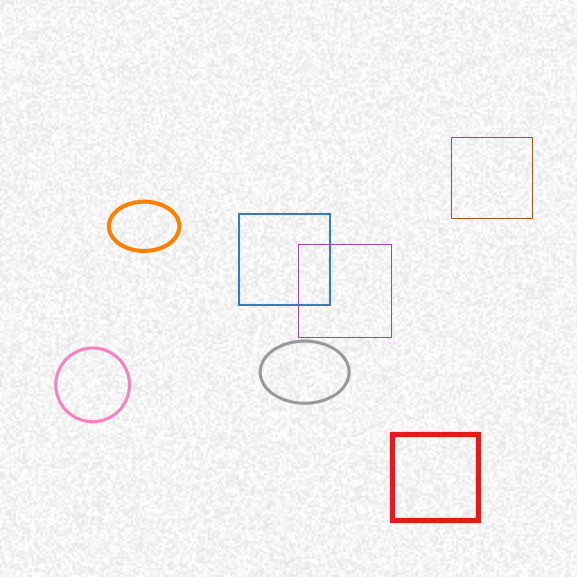[{"shape": "square", "thickness": 2.5, "radius": 0.37, "center": [0.753, 0.174]}, {"shape": "square", "thickness": 1, "radius": 0.39, "center": [0.493, 0.55]}, {"shape": "square", "thickness": 0.5, "radius": 0.4, "center": [0.596, 0.495]}, {"shape": "oval", "thickness": 2, "radius": 0.31, "center": [0.25, 0.607]}, {"shape": "square", "thickness": 0.5, "radius": 0.35, "center": [0.851, 0.692]}, {"shape": "circle", "thickness": 1.5, "radius": 0.32, "center": [0.16, 0.333]}, {"shape": "oval", "thickness": 1.5, "radius": 0.38, "center": [0.528, 0.355]}]